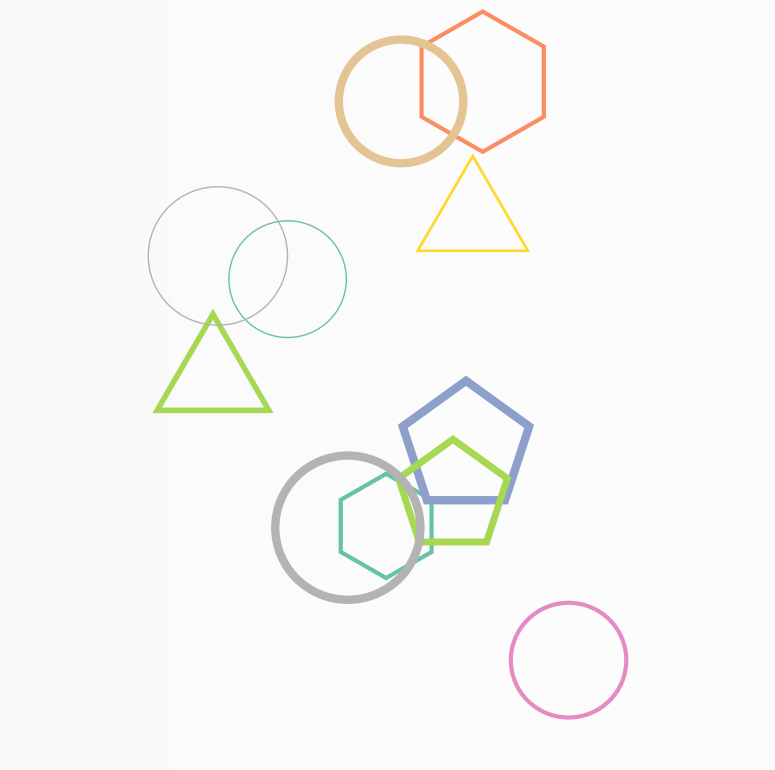[{"shape": "hexagon", "thickness": 1.5, "radius": 0.34, "center": [0.498, 0.317]}, {"shape": "circle", "thickness": 0.5, "radius": 0.38, "center": [0.371, 0.637]}, {"shape": "hexagon", "thickness": 1.5, "radius": 0.46, "center": [0.623, 0.894]}, {"shape": "pentagon", "thickness": 3, "radius": 0.43, "center": [0.601, 0.42]}, {"shape": "circle", "thickness": 1.5, "radius": 0.37, "center": [0.734, 0.143]}, {"shape": "triangle", "thickness": 2, "radius": 0.42, "center": [0.275, 0.509]}, {"shape": "pentagon", "thickness": 2.5, "radius": 0.37, "center": [0.584, 0.356]}, {"shape": "triangle", "thickness": 1, "radius": 0.41, "center": [0.61, 0.715]}, {"shape": "circle", "thickness": 3, "radius": 0.4, "center": [0.517, 0.868]}, {"shape": "circle", "thickness": 0.5, "radius": 0.45, "center": [0.281, 0.668]}, {"shape": "circle", "thickness": 3, "radius": 0.47, "center": [0.449, 0.315]}]